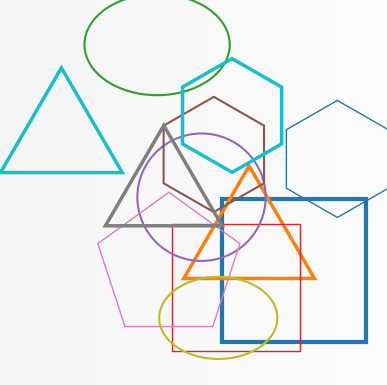[{"shape": "square", "thickness": 3, "radius": 0.92, "center": [0.759, 0.298]}, {"shape": "hexagon", "thickness": 1, "radius": 0.76, "center": [0.871, 0.587]}, {"shape": "triangle", "thickness": 2.5, "radius": 0.97, "center": [0.643, 0.374]}, {"shape": "oval", "thickness": 1.5, "radius": 0.94, "center": [0.405, 0.884]}, {"shape": "square", "thickness": 1, "radius": 0.82, "center": [0.608, 0.254]}, {"shape": "circle", "thickness": 1.5, "radius": 0.83, "center": [0.52, 0.488]}, {"shape": "hexagon", "thickness": 1.5, "radius": 0.75, "center": [0.552, 0.599]}, {"shape": "pentagon", "thickness": 1, "radius": 0.96, "center": [0.436, 0.308]}, {"shape": "triangle", "thickness": 2.5, "radius": 0.87, "center": [0.423, 0.5]}, {"shape": "oval", "thickness": 1.5, "radius": 0.76, "center": [0.563, 0.174]}, {"shape": "triangle", "thickness": 2.5, "radius": 0.91, "center": [0.158, 0.642]}, {"shape": "hexagon", "thickness": 2.5, "radius": 0.74, "center": [0.599, 0.7]}]